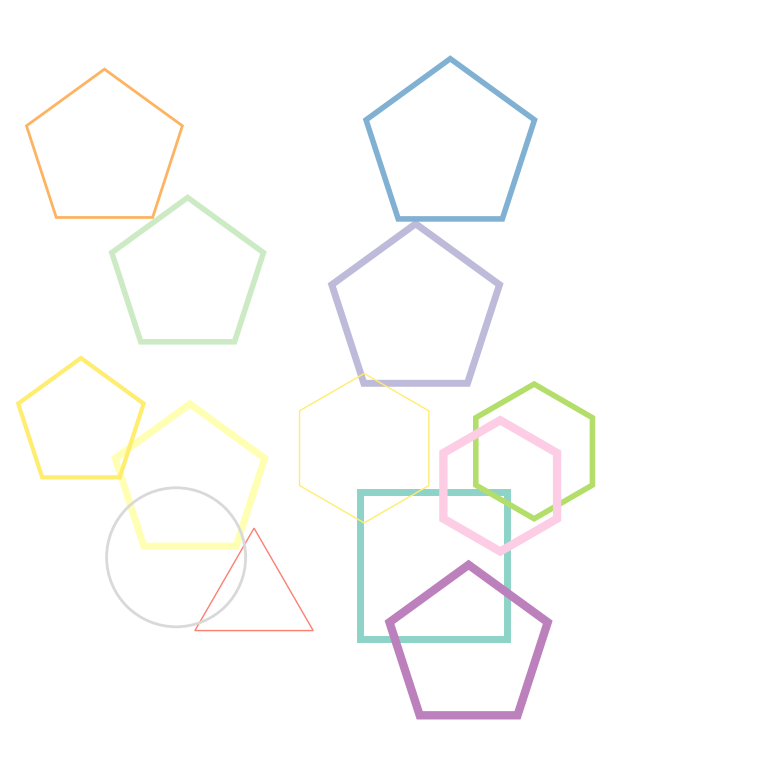[{"shape": "square", "thickness": 2.5, "radius": 0.48, "center": [0.563, 0.265]}, {"shape": "pentagon", "thickness": 2.5, "radius": 0.51, "center": [0.247, 0.373]}, {"shape": "pentagon", "thickness": 2.5, "radius": 0.57, "center": [0.54, 0.595]}, {"shape": "triangle", "thickness": 0.5, "radius": 0.44, "center": [0.33, 0.225]}, {"shape": "pentagon", "thickness": 2, "radius": 0.58, "center": [0.585, 0.809]}, {"shape": "pentagon", "thickness": 1, "radius": 0.53, "center": [0.136, 0.804]}, {"shape": "hexagon", "thickness": 2, "radius": 0.44, "center": [0.694, 0.414]}, {"shape": "hexagon", "thickness": 3, "radius": 0.43, "center": [0.65, 0.369]}, {"shape": "circle", "thickness": 1, "radius": 0.45, "center": [0.229, 0.276]}, {"shape": "pentagon", "thickness": 3, "radius": 0.54, "center": [0.609, 0.158]}, {"shape": "pentagon", "thickness": 2, "radius": 0.52, "center": [0.244, 0.64]}, {"shape": "hexagon", "thickness": 0.5, "radius": 0.48, "center": [0.473, 0.418]}, {"shape": "pentagon", "thickness": 1.5, "radius": 0.43, "center": [0.105, 0.449]}]